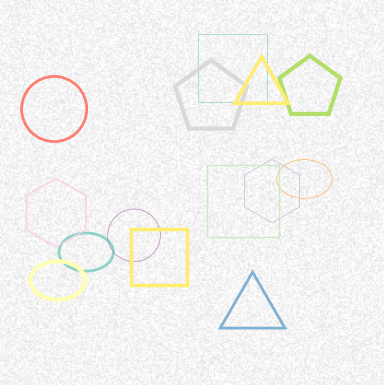[{"shape": "oval", "thickness": 2, "radius": 0.35, "center": [0.224, 0.345]}, {"shape": "square", "thickness": 0.5, "radius": 0.44, "center": [0.604, 0.824]}, {"shape": "oval", "thickness": 3, "radius": 0.36, "center": [0.15, 0.272]}, {"shape": "hexagon", "thickness": 0.5, "radius": 0.41, "center": [0.707, 0.504]}, {"shape": "circle", "thickness": 2, "radius": 0.42, "center": [0.141, 0.717]}, {"shape": "triangle", "thickness": 2, "radius": 0.48, "center": [0.656, 0.196]}, {"shape": "oval", "thickness": 0.5, "radius": 0.36, "center": [0.791, 0.535]}, {"shape": "pentagon", "thickness": 3, "radius": 0.42, "center": [0.805, 0.772]}, {"shape": "hexagon", "thickness": 1, "radius": 0.44, "center": [0.146, 0.447]}, {"shape": "pentagon", "thickness": 3, "radius": 0.49, "center": [0.548, 0.745]}, {"shape": "circle", "thickness": 0.5, "radius": 0.34, "center": [0.348, 0.389]}, {"shape": "square", "thickness": 1, "radius": 0.47, "center": [0.631, 0.478]}, {"shape": "square", "thickness": 2.5, "radius": 0.36, "center": [0.414, 0.332]}, {"shape": "triangle", "thickness": 2.5, "radius": 0.4, "center": [0.679, 0.772]}]